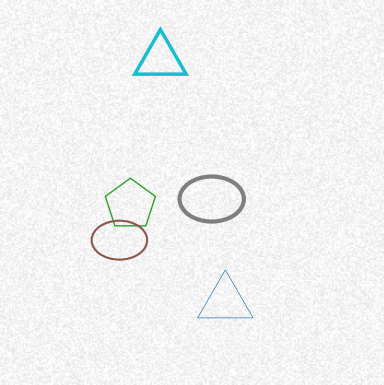[{"shape": "triangle", "thickness": 0.5, "radius": 0.42, "center": [0.585, 0.216]}, {"shape": "pentagon", "thickness": 1, "radius": 0.34, "center": [0.339, 0.469]}, {"shape": "oval", "thickness": 1.5, "radius": 0.36, "center": [0.31, 0.376]}, {"shape": "oval", "thickness": 3, "radius": 0.42, "center": [0.55, 0.483]}, {"shape": "triangle", "thickness": 2.5, "radius": 0.39, "center": [0.417, 0.846]}]